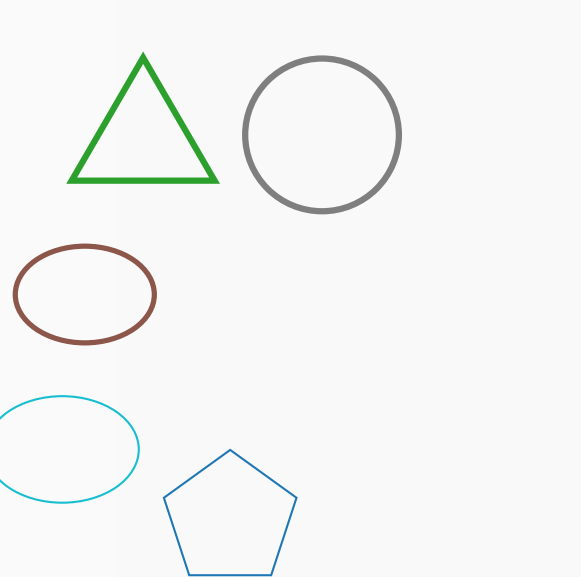[{"shape": "pentagon", "thickness": 1, "radius": 0.6, "center": [0.396, 0.1]}, {"shape": "triangle", "thickness": 3, "radius": 0.71, "center": [0.246, 0.757]}, {"shape": "oval", "thickness": 2.5, "radius": 0.6, "center": [0.146, 0.489]}, {"shape": "circle", "thickness": 3, "radius": 0.66, "center": [0.554, 0.766]}, {"shape": "oval", "thickness": 1, "radius": 0.66, "center": [0.107, 0.221]}]